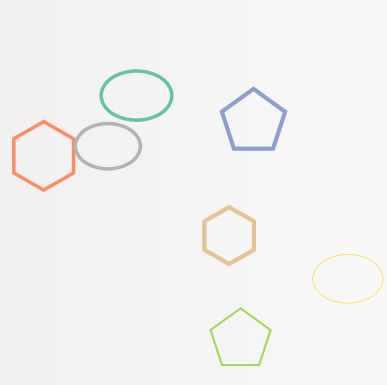[{"shape": "oval", "thickness": 2.5, "radius": 0.46, "center": [0.352, 0.752]}, {"shape": "hexagon", "thickness": 2.5, "radius": 0.44, "center": [0.113, 0.595]}, {"shape": "pentagon", "thickness": 3, "radius": 0.43, "center": [0.654, 0.683]}, {"shape": "pentagon", "thickness": 1.5, "radius": 0.41, "center": [0.621, 0.118]}, {"shape": "oval", "thickness": 0.5, "radius": 0.45, "center": [0.898, 0.276]}, {"shape": "hexagon", "thickness": 3, "radius": 0.37, "center": [0.591, 0.388]}, {"shape": "oval", "thickness": 2.5, "radius": 0.42, "center": [0.278, 0.62]}]